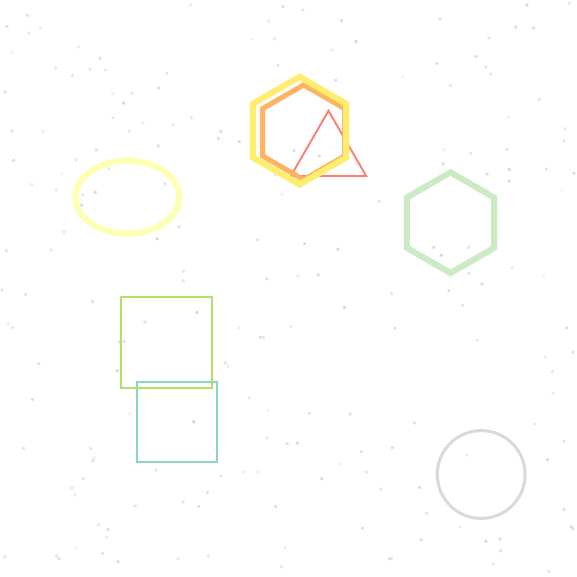[{"shape": "square", "thickness": 1, "radius": 0.35, "center": [0.306, 0.268]}, {"shape": "oval", "thickness": 3, "radius": 0.45, "center": [0.22, 0.658]}, {"shape": "triangle", "thickness": 1, "radius": 0.38, "center": [0.569, 0.732]}, {"shape": "hexagon", "thickness": 2.5, "radius": 0.41, "center": [0.526, 0.77]}, {"shape": "square", "thickness": 1, "radius": 0.4, "center": [0.288, 0.406]}, {"shape": "circle", "thickness": 1.5, "radius": 0.38, "center": [0.833, 0.177]}, {"shape": "hexagon", "thickness": 3, "radius": 0.44, "center": [0.78, 0.613]}, {"shape": "hexagon", "thickness": 3, "radius": 0.47, "center": [0.519, 0.773]}]